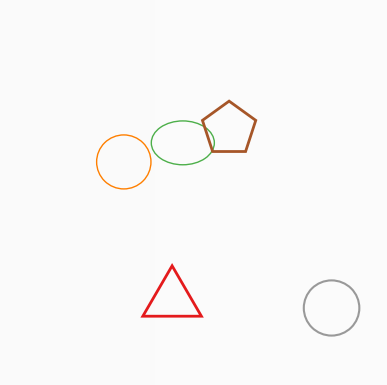[{"shape": "triangle", "thickness": 2, "radius": 0.44, "center": [0.444, 0.222]}, {"shape": "oval", "thickness": 1, "radius": 0.41, "center": [0.472, 0.629]}, {"shape": "circle", "thickness": 1, "radius": 0.35, "center": [0.319, 0.579]}, {"shape": "pentagon", "thickness": 2, "radius": 0.36, "center": [0.591, 0.665]}, {"shape": "circle", "thickness": 1.5, "radius": 0.36, "center": [0.856, 0.2]}]